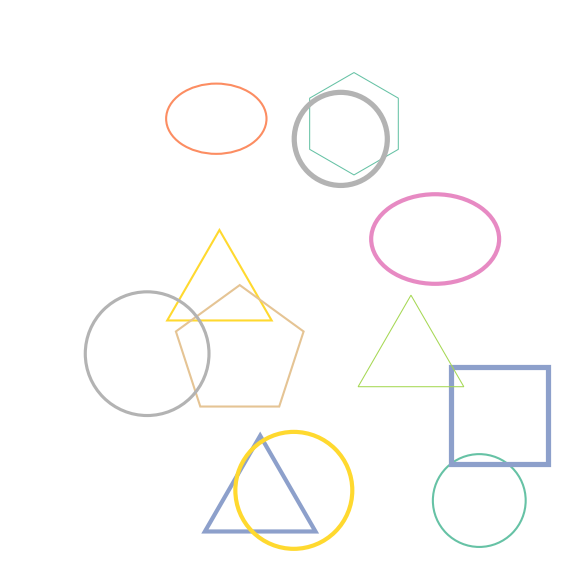[{"shape": "hexagon", "thickness": 0.5, "radius": 0.44, "center": [0.613, 0.785]}, {"shape": "circle", "thickness": 1, "radius": 0.4, "center": [0.83, 0.132]}, {"shape": "oval", "thickness": 1, "radius": 0.43, "center": [0.375, 0.794]}, {"shape": "triangle", "thickness": 2, "radius": 0.55, "center": [0.451, 0.134]}, {"shape": "square", "thickness": 2.5, "radius": 0.42, "center": [0.865, 0.279]}, {"shape": "oval", "thickness": 2, "radius": 0.55, "center": [0.754, 0.585]}, {"shape": "triangle", "thickness": 0.5, "radius": 0.53, "center": [0.712, 0.382]}, {"shape": "circle", "thickness": 2, "radius": 0.51, "center": [0.509, 0.15]}, {"shape": "triangle", "thickness": 1, "radius": 0.52, "center": [0.38, 0.496]}, {"shape": "pentagon", "thickness": 1, "radius": 0.58, "center": [0.415, 0.389]}, {"shape": "circle", "thickness": 2.5, "radius": 0.4, "center": [0.59, 0.759]}, {"shape": "circle", "thickness": 1.5, "radius": 0.54, "center": [0.255, 0.387]}]